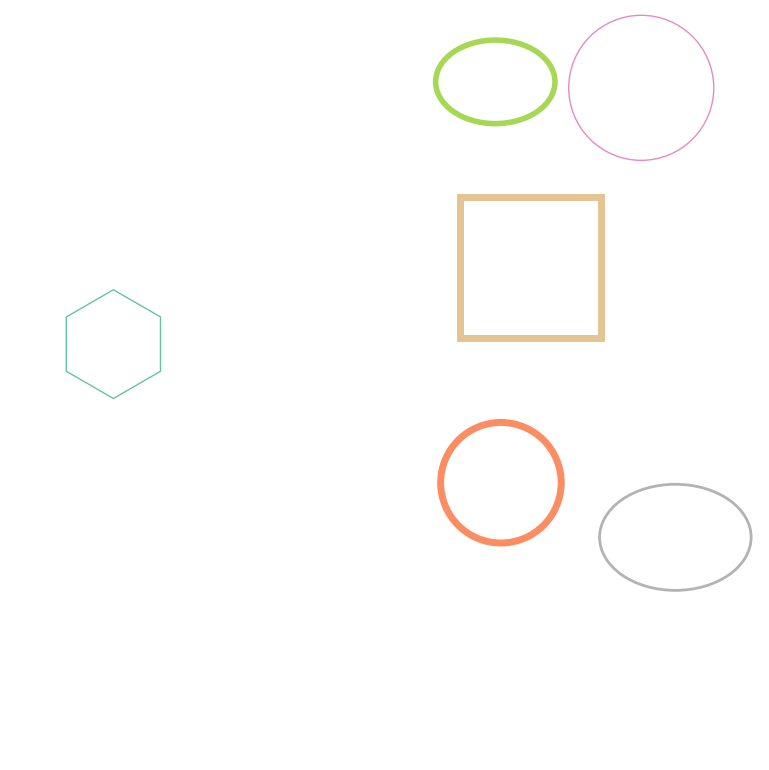[{"shape": "hexagon", "thickness": 0.5, "radius": 0.35, "center": [0.147, 0.553]}, {"shape": "circle", "thickness": 2.5, "radius": 0.39, "center": [0.651, 0.373]}, {"shape": "circle", "thickness": 0.5, "radius": 0.47, "center": [0.833, 0.886]}, {"shape": "oval", "thickness": 2, "radius": 0.39, "center": [0.643, 0.894]}, {"shape": "square", "thickness": 2.5, "radius": 0.46, "center": [0.689, 0.652]}, {"shape": "oval", "thickness": 1, "radius": 0.49, "center": [0.877, 0.302]}]